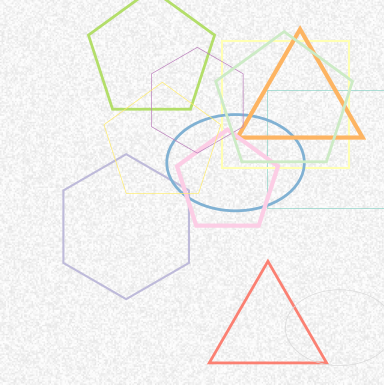[{"shape": "square", "thickness": 0.5, "radius": 0.77, "center": [0.847, 0.613]}, {"shape": "square", "thickness": 1.5, "radius": 0.82, "center": [0.741, 0.729]}, {"shape": "hexagon", "thickness": 1.5, "radius": 0.94, "center": [0.328, 0.411]}, {"shape": "triangle", "thickness": 2, "radius": 0.88, "center": [0.696, 0.145]}, {"shape": "oval", "thickness": 2, "radius": 0.89, "center": [0.612, 0.577]}, {"shape": "triangle", "thickness": 3, "radius": 0.94, "center": [0.779, 0.736]}, {"shape": "pentagon", "thickness": 2, "radius": 0.86, "center": [0.394, 0.856]}, {"shape": "pentagon", "thickness": 3, "radius": 0.69, "center": [0.591, 0.526]}, {"shape": "oval", "thickness": 0.5, "radius": 0.7, "center": [0.882, 0.149]}, {"shape": "hexagon", "thickness": 0.5, "radius": 0.69, "center": [0.513, 0.74]}, {"shape": "pentagon", "thickness": 2, "radius": 0.93, "center": [0.738, 0.731]}, {"shape": "pentagon", "thickness": 0.5, "radius": 0.8, "center": [0.422, 0.627]}]